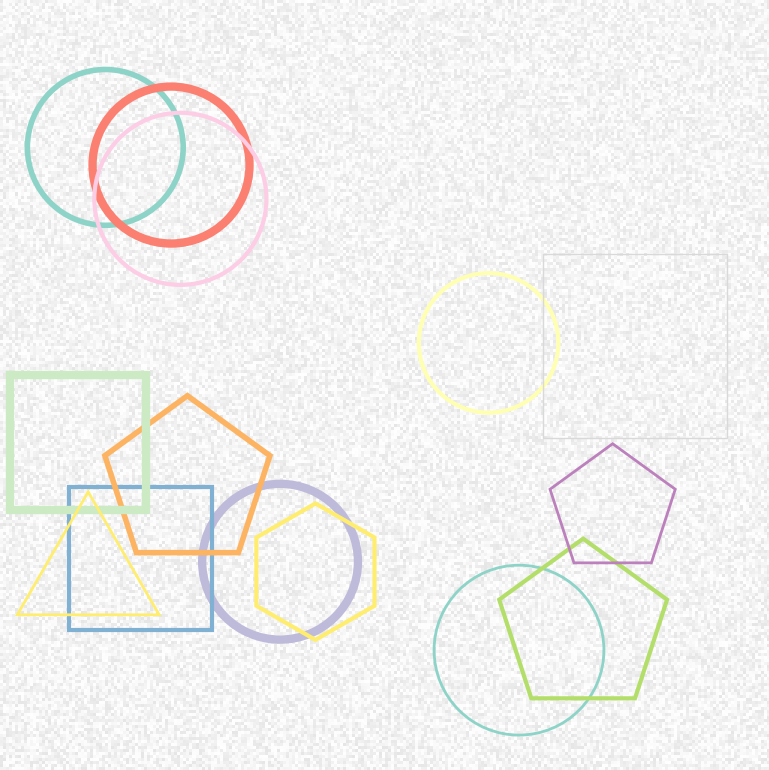[{"shape": "circle", "thickness": 1, "radius": 0.55, "center": [0.674, 0.156]}, {"shape": "circle", "thickness": 2, "radius": 0.51, "center": [0.137, 0.809]}, {"shape": "circle", "thickness": 1.5, "radius": 0.45, "center": [0.634, 0.555]}, {"shape": "circle", "thickness": 3, "radius": 0.51, "center": [0.364, 0.27]}, {"shape": "circle", "thickness": 3, "radius": 0.51, "center": [0.222, 0.786]}, {"shape": "square", "thickness": 1.5, "radius": 0.46, "center": [0.183, 0.275]}, {"shape": "pentagon", "thickness": 2, "radius": 0.56, "center": [0.243, 0.373]}, {"shape": "pentagon", "thickness": 1.5, "radius": 0.57, "center": [0.757, 0.186]}, {"shape": "circle", "thickness": 1.5, "radius": 0.56, "center": [0.234, 0.742]}, {"shape": "square", "thickness": 0.5, "radius": 0.6, "center": [0.825, 0.551]}, {"shape": "pentagon", "thickness": 1, "radius": 0.43, "center": [0.796, 0.338]}, {"shape": "square", "thickness": 3, "radius": 0.44, "center": [0.101, 0.425]}, {"shape": "triangle", "thickness": 1, "radius": 0.53, "center": [0.115, 0.255]}, {"shape": "hexagon", "thickness": 1.5, "radius": 0.44, "center": [0.41, 0.258]}]